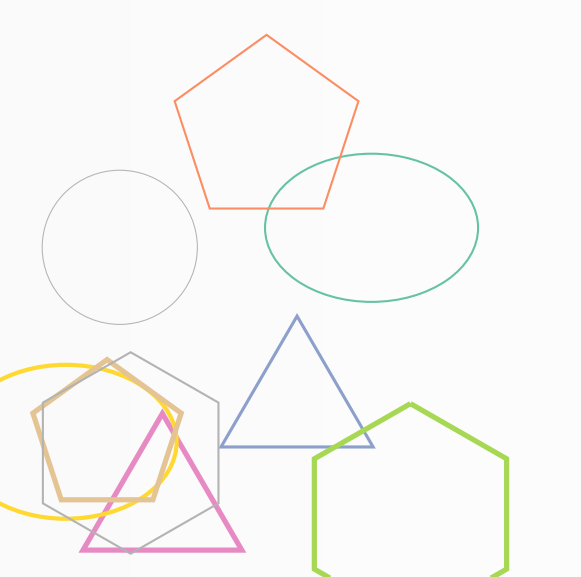[{"shape": "oval", "thickness": 1, "radius": 0.92, "center": [0.639, 0.605]}, {"shape": "pentagon", "thickness": 1, "radius": 0.83, "center": [0.459, 0.773]}, {"shape": "triangle", "thickness": 1.5, "radius": 0.76, "center": [0.511, 0.301]}, {"shape": "triangle", "thickness": 2.5, "radius": 0.79, "center": [0.279, 0.125]}, {"shape": "hexagon", "thickness": 2.5, "radius": 0.96, "center": [0.706, 0.109]}, {"shape": "oval", "thickness": 2, "radius": 0.95, "center": [0.114, 0.234]}, {"shape": "pentagon", "thickness": 2.5, "radius": 0.67, "center": [0.184, 0.242]}, {"shape": "hexagon", "thickness": 1, "radius": 0.87, "center": [0.225, 0.215]}, {"shape": "circle", "thickness": 0.5, "radius": 0.67, "center": [0.206, 0.571]}]